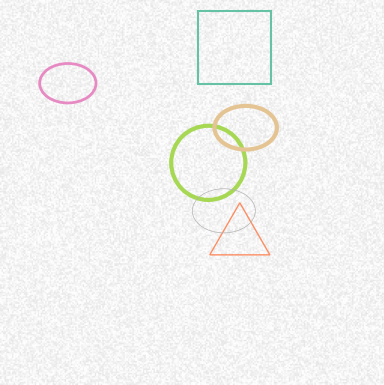[{"shape": "square", "thickness": 1.5, "radius": 0.47, "center": [0.608, 0.878]}, {"shape": "triangle", "thickness": 1, "radius": 0.45, "center": [0.623, 0.383]}, {"shape": "oval", "thickness": 2, "radius": 0.37, "center": [0.176, 0.784]}, {"shape": "circle", "thickness": 3, "radius": 0.48, "center": [0.541, 0.577]}, {"shape": "oval", "thickness": 3, "radius": 0.41, "center": [0.638, 0.668]}, {"shape": "oval", "thickness": 0.5, "radius": 0.41, "center": [0.581, 0.452]}]